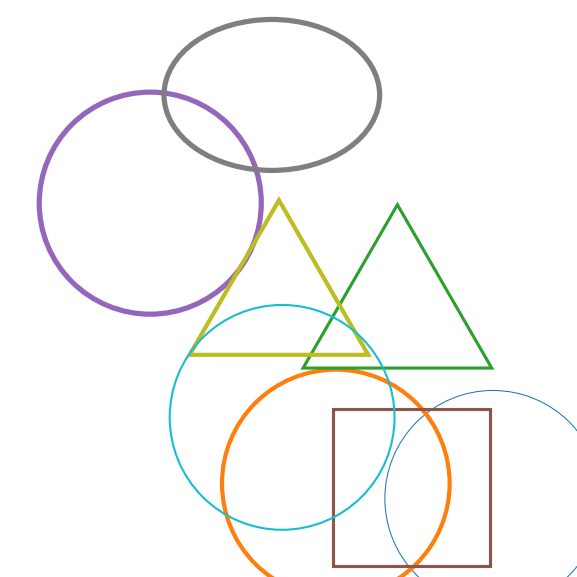[{"shape": "circle", "thickness": 0.5, "radius": 0.94, "center": [0.854, 0.136]}, {"shape": "circle", "thickness": 2, "radius": 0.99, "center": [0.582, 0.162]}, {"shape": "triangle", "thickness": 1.5, "radius": 0.94, "center": [0.688, 0.456]}, {"shape": "circle", "thickness": 2.5, "radius": 0.96, "center": [0.26, 0.647]}, {"shape": "square", "thickness": 1.5, "radius": 0.68, "center": [0.712, 0.155]}, {"shape": "oval", "thickness": 2.5, "radius": 0.93, "center": [0.471, 0.835]}, {"shape": "triangle", "thickness": 2, "radius": 0.89, "center": [0.483, 0.474]}, {"shape": "circle", "thickness": 1, "radius": 0.97, "center": [0.489, 0.276]}]